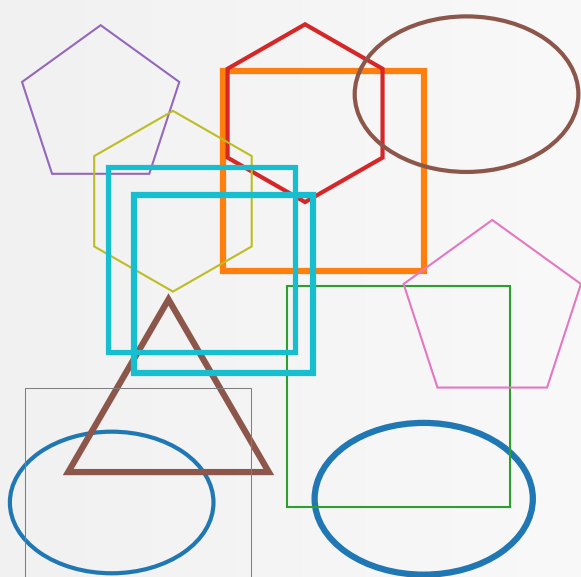[{"shape": "oval", "thickness": 2, "radius": 0.88, "center": [0.192, 0.129]}, {"shape": "oval", "thickness": 3, "radius": 0.94, "center": [0.729, 0.135]}, {"shape": "square", "thickness": 3, "radius": 0.86, "center": [0.557, 0.703]}, {"shape": "square", "thickness": 1, "radius": 0.96, "center": [0.686, 0.313]}, {"shape": "hexagon", "thickness": 2, "radius": 0.77, "center": [0.525, 0.803]}, {"shape": "pentagon", "thickness": 1, "radius": 0.71, "center": [0.173, 0.813]}, {"shape": "oval", "thickness": 2, "radius": 0.96, "center": [0.803, 0.836]}, {"shape": "triangle", "thickness": 3, "radius": 1.0, "center": [0.29, 0.281]}, {"shape": "pentagon", "thickness": 1, "radius": 0.8, "center": [0.847, 0.458]}, {"shape": "square", "thickness": 0.5, "radius": 0.97, "center": [0.238, 0.133]}, {"shape": "hexagon", "thickness": 1, "radius": 0.78, "center": [0.298, 0.651]}, {"shape": "square", "thickness": 2.5, "radius": 0.8, "center": [0.346, 0.55]}, {"shape": "square", "thickness": 3, "radius": 0.77, "center": [0.385, 0.508]}]